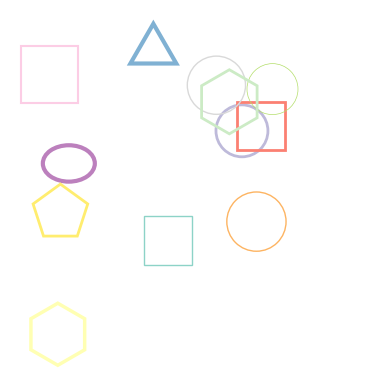[{"shape": "square", "thickness": 1, "radius": 0.31, "center": [0.437, 0.375]}, {"shape": "hexagon", "thickness": 2.5, "radius": 0.4, "center": [0.15, 0.132]}, {"shape": "circle", "thickness": 2, "radius": 0.34, "center": [0.628, 0.66]}, {"shape": "square", "thickness": 2, "radius": 0.31, "center": [0.678, 0.673]}, {"shape": "triangle", "thickness": 3, "radius": 0.34, "center": [0.398, 0.869]}, {"shape": "circle", "thickness": 1, "radius": 0.38, "center": [0.666, 0.424]}, {"shape": "circle", "thickness": 0.5, "radius": 0.33, "center": [0.708, 0.769]}, {"shape": "square", "thickness": 1.5, "radius": 0.37, "center": [0.129, 0.806]}, {"shape": "circle", "thickness": 1, "radius": 0.38, "center": [0.562, 0.779]}, {"shape": "oval", "thickness": 3, "radius": 0.34, "center": [0.179, 0.575]}, {"shape": "hexagon", "thickness": 2, "radius": 0.42, "center": [0.596, 0.736]}, {"shape": "pentagon", "thickness": 2, "radius": 0.37, "center": [0.157, 0.447]}]